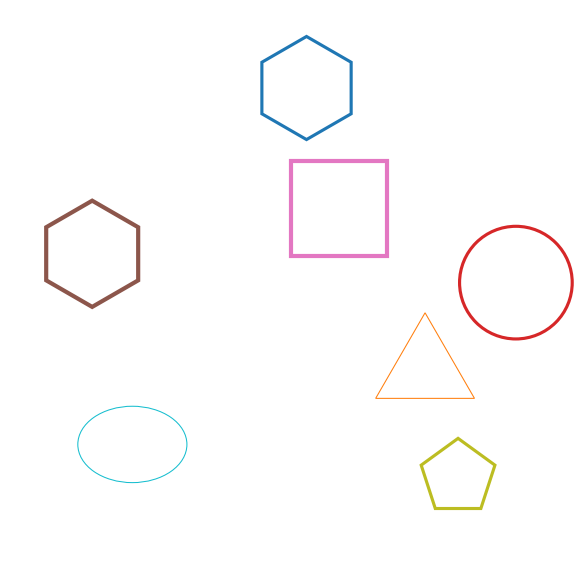[{"shape": "hexagon", "thickness": 1.5, "radius": 0.45, "center": [0.531, 0.847]}, {"shape": "triangle", "thickness": 0.5, "radius": 0.49, "center": [0.736, 0.359]}, {"shape": "circle", "thickness": 1.5, "radius": 0.49, "center": [0.893, 0.51]}, {"shape": "hexagon", "thickness": 2, "radius": 0.46, "center": [0.16, 0.56]}, {"shape": "square", "thickness": 2, "radius": 0.41, "center": [0.587, 0.638]}, {"shape": "pentagon", "thickness": 1.5, "radius": 0.34, "center": [0.793, 0.173]}, {"shape": "oval", "thickness": 0.5, "radius": 0.47, "center": [0.229, 0.23]}]